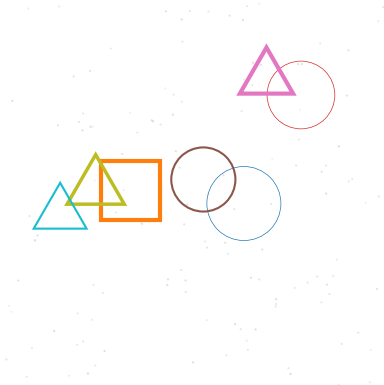[{"shape": "circle", "thickness": 0.5, "radius": 0.48, "center": [0.633, 0.471]}, {"shape": "square", "thickness": 3, "radius": 0.39, "center": [0.339, 0.505]}, {"shape": "circle", "thickness": 0.5, "radius": 0.44, "center": [0.782, 0.753]}, {"shape": "circle", "thickness": 1.5, "radius": 0.42, "center": [0.528, 0.534]}, {"shape": "triangle", "thickness": 3, "radius": 0.4, "center": [0.692, 0.797]}, {"shape": "triangle", "thickness": 2.5, "radius": 0.43, "center": [0.248, 0.513]}, {"shape": "triangle", "thickness": 1.5, "radius": 0.4, "center": [0.156, 0.446]}]